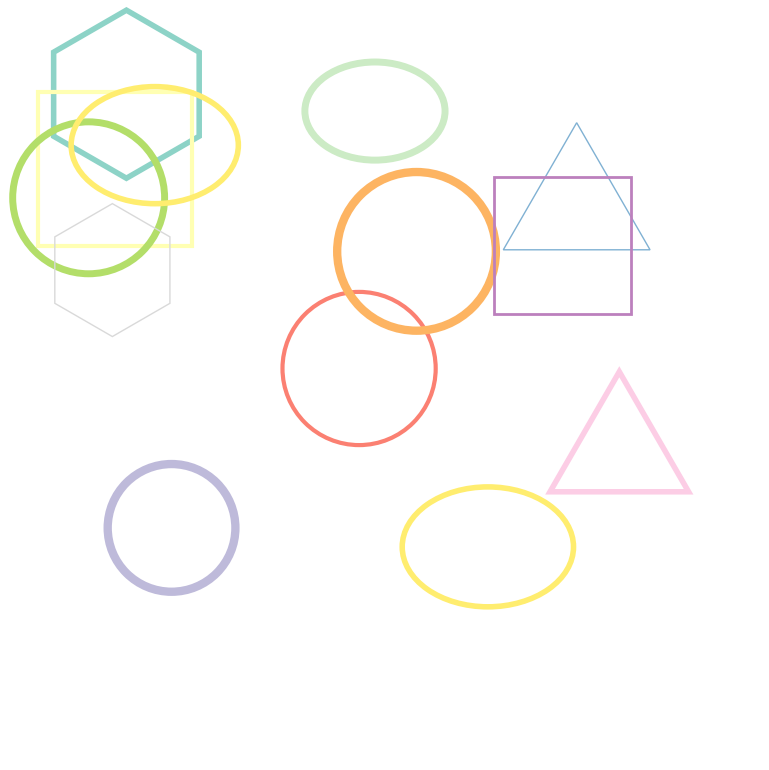[{"shape": "hexagon", "thickness": 2, "radius": 0.55, "center": [0.164, 0.878]}, {"shape": "square", "thickness": 1.5, "radius": 0.5, "center": [0.15, 0.781]}, {"shape": "circle", "thickness": 3, "radius": 0.41, "center": [0.223, 0.314]}, {"shape": "circle", "thickness": 1.5, "radius": 0.5, "center": [0.466, 0.521]}, {"shape": "triangle", "thickness": 0.5, "radius": 0.55, "center": [0.749, 0.731]}, {"shape": "circle", "thickness": 3, "radius": 0.52, "center": [0.541, 0.674]}, {"shape": "circle", "thickness": 2.5, "radius": 0.49, "center": [0.115, 0.743]}, {"shape": "triangle", "thickness": 2, "radius": 0.52, "center": [0.804, 0.413]}, {"shape": "hexagon", "thickness": 0.5, "radius": 0.43, "center": [0.146, 0.649]}, {"shape": "square", "thickness": 1, "radius": 0.44, "center": [0.731, 0.681]}, {"shape": "oval", "thickness": 2.5, "radius": 0.46, "center": [0.487, 0.856]}, {"shape": "oval", "thickness": 2, "radius": 0.56, "center": [0.634, 0.29]}, {"shape": "oval", "thickness": 2, "radius": 0.54, "center": [0.201, 0.811]}]